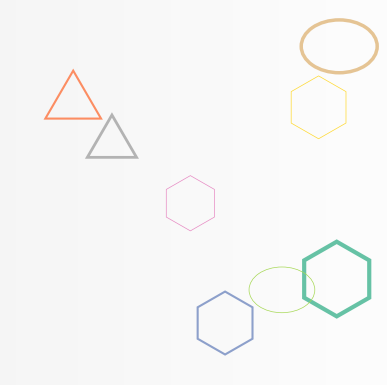[{"shape": "hexagon", "thickness": 3, "radius": 0.48, "center": [0.869, 0.275]}, {"shape": "triangle", "thickness": 1.5, "radius": 0.41, "center": [0.189, 0.733]}, {"shape": "hexagon", "thickness": 1.5, "radius": 0.41, "center": [0.581, 0.161]}, {"shape": "hexagon", "thickness": 0.5, "radius": 0.36, "center": [0.491, 0.472]}, {"shape": "oval", "thickness": 0.5, "radius": 0.42, "center": [0.728, 0.247]}, {"shape": "hexagon", "thickness": 0.5, "radius": 0.41, "center": [0.822, 0.721]}, {"shape": "oval", "thickness": 2.5, "radius": 0.49, "center": [0.875, 0.88]}, {"shape": "triangle", "thickness": 2, "radius": 0.37, "center": [0.289, 0.628]}]